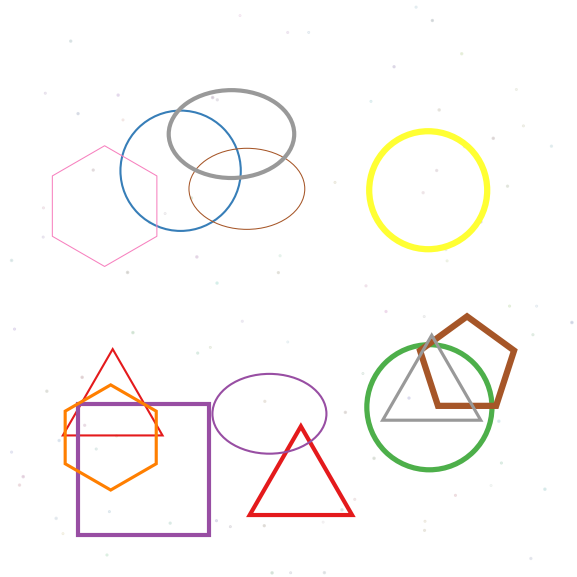[{"shape": "triangle", "thickness": 2, "radius": 0.51, "center": [0.521, 0.159]}, {"shape": "triangle", "thickness": 1, "radius": 0.5, "center": [0.195, 0.295]}, {"shape": "circle", "thickness": 1, "radius": 0.52, "center": [0.313, 0.703]}, {"shape": "circle", "thickness": 2.5, "radius": 0.54, "center": [0.744, 0.294]}, {"shape": "oval", "thickness": 1, "radius": 0.49, "center": [0.467, 0.283]}, {"shape": "square", "thickness": 2, "radius": 0.57, "center": [0.248, 0.185]}, {"shape": "hexagon", "thickness": 1.5, "radius": 0.46, "center": [0.192, 0.242]}, {"shape": "circle", "thickness": 3, "radius": 0.51, "center": [0.741, 0.67]}, {"shape": "oval", "thickness": 0.5, "radius": 0.5, "center": [0.427, 0.672]}, {"shape": "pentagon", "thickness": 3, "radius": 0.43, "center": [0.809, 0.366]}, {"shape": "hexagon", "thickness": 0.5, "radius": 0.52, "center": [0.181, 0.642]}, {"shape": "triangle", "thickness": 1.5, "radius": 0.49, "center": [0.748, 0.321]}, {"shape": "oval", "thickness": 2, "radius": 0.54, "center": [0.401, 0.767]}]